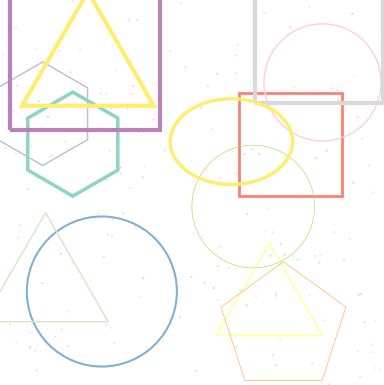[{"shape": "hexagon", "thickness": 2.5, "radius": 0.68, "center": [0.189, 0.626]}, {"shape": "triangle", "thickness": 1.5, "radius": 0.79, "center": [0.7, 0.209]}, {"shape": "hexagon", "thickness": 1, "radius": 0.67, "center": [0.111, 0.705]}, {"shape": "square", "thickness": 2, "radius": 0.67, "center": [0.755, 0.624]}, {"shape": "circle", "thickness": 1.5, "radius": 0.97, "center": [0.265, 0.243]}, {"shape": "pentagon", "thickness": 0.5, "radius": 0.85, "center": [0.736, 0.15]}, {"shape": "circle", "thickness": 0.5, "radius": 0.8, "center": [0.658, 0.464]}, {"shape": "circle", "thickness": 1, "radius": 0.76, "center": [0.838, 0.786]}, {"shape": "square", "thickness": 3, "radius": 0.83, "center": [0.828, 0.898]}, {"shape": "square", "thickness": 3, "radius": 0.98, "center": [0.22, 0.857]}, {"shape": "triangle", "thickness": 1, "radius": 0.94, "center": [0.118, 0.259]}, {"shape": "oval", "thickness": 2.5, "radius": 0.79, "center": [0.601, 0.632]}, {"shape": "triangle", "thickness": 3, "radius": 0.99, "center": [0.228, 0.824]}]